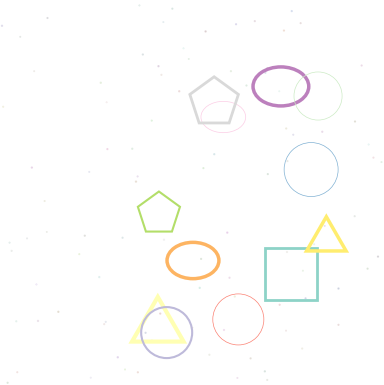[{"shape": "square", "thickness": 2, "radius": 0.34, "center": [0.755, 0.288]}, {"shape": "triangle", "thickness": 3, "radius": 0.39, "center": [0.41, 0.151]}, {"shape": "circle", "thickness": 1.5, "radius": 0.33, "center": [0.433, 0.136]}, {"shape": "circle", "thickness": 0.5, "radius": 0.33, "center": [0.619, 0.17]}, {"shape": "circle", "thickness": 0.5, "radius": 0.35, "center": [0.808, 0.56]}, {"shape": "oval", "thickness": 2.5, "radius": 0.34, "center": [0.501, 0.323]}, {"shape": "pentagon", "thickness": 1.5, "radius": 0.29, "center": [0.413, 0.445]}, {"shape": "oval", "thickness": 0.5, "radius": 0.29, "center": [0.58, 0.696]}, {"shape": "pentagon", "thickness": 2, "radius": 0.33, "center": [0.556, 0.734]}, {"shape": "oval", "thickness": 2.5, "radius": 0.36, "center": [0.73, 0.776]}, {"shape": "circle", "thickness": 0.5, "radius": 0.31, "center": [0.826, 0.751]}, {"shape": "triangle", "thickness": 2.5, "radius": 0.3, "center": [0.848, 0.378]}]